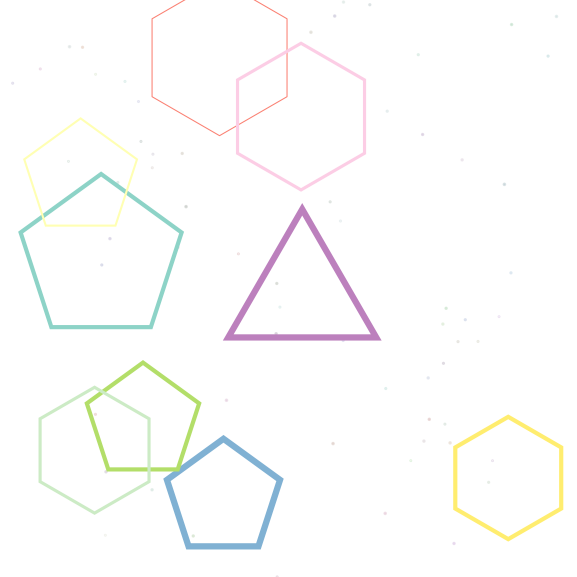[{"shape": "pentagon", "thickness": 2, "radius": 0.73, "center": [0.175, 0.551]}, {"shape": "pentagon", "thickness": 1, "radius": 0.51, "center": [0.14, 0.691]}, {"shape": "hexagon", "thickness": 0.5, "radius": 0.67, "center": [0.38, 0.899]}, {"shape": "pentagon", "thickness": 3, "radius": 0.51, "center": [0.387, 0.136]}, {"shape": "pentagon", "thickness": 2, "radius": 0.51, "center": [0.248, 0.269]}, {"shape": "hexagon", "thickness": 1.5, "radius": 0.63, "center": [0.521, 0.797]}, {"shape": "triangle", "thickness": 3, "radius": 0.74, "center": [0.523, 0.489]}, {"shape": "hexagon", "thickness": 1.5, "radius": 0.54, "center": [0.164, 0.22]}, {"shape": "hexagon", "thickness": 2, "radius": 0.53, "center": [0.88, 0.171]}]